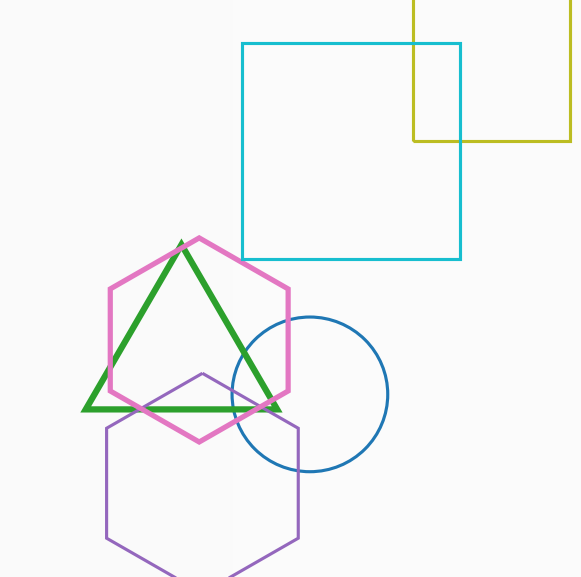[{"shape": "circle", "thickness": 1.5, "radius": 0.67, "center": [0.533, 0.316]}, {"shape": "triangle", "thickness": 3, "radius": 0.95, "center": [0.312, 0.385]}, {"shape": "hexagon", "thickness": 1.5, "radius": 0.95, "center": [0.348, 0.162]}, {"shape": "hexagon", "thickness": 2.5, "radius": 0.88, "center": [0.343, 0.41]}, {"shape": "square", "thickness": 1.5, "radius": 0.68, "center": [0.846, 0.89]}, {"shape": "square", "thickness": 1.5, "radius": 0.94, "center": [0.603, 0.738]}]